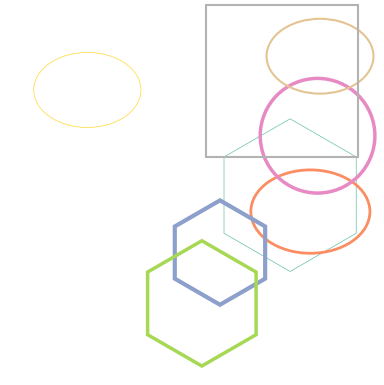[{"shape": "hexagon", "thickness": 0.5, "radius": 0.99, "center": [0.754, 0.493]}, {"shape": "oval", "thickness": 2, "radius": 0.77, "center": [0.806, 0.45]}, {"shape": "hexagon", "thickness": 3, "radius": 0.68, "center": [0.571, 0.344]}, {"shape": "circle", "thickness": 2.5, "radius": 0.74, "center": [0.825, 0.647]}, {"shape": "hexagon", "thickness": 2.5, "radius": 0.81, "center": [0.524, 0.212]}, {"shape": "oval", "thickness": 0.5, "radius": 0.7, "center": [0.227, 0.766]}, {"shape": "oval", "thickness": 1.5, "radius": 0.69, "center": [0.831, 0.854]}, {"shape": "square", "thickness": 1.5, "radius": 0.99, "center": [0.732, 0.79]}]